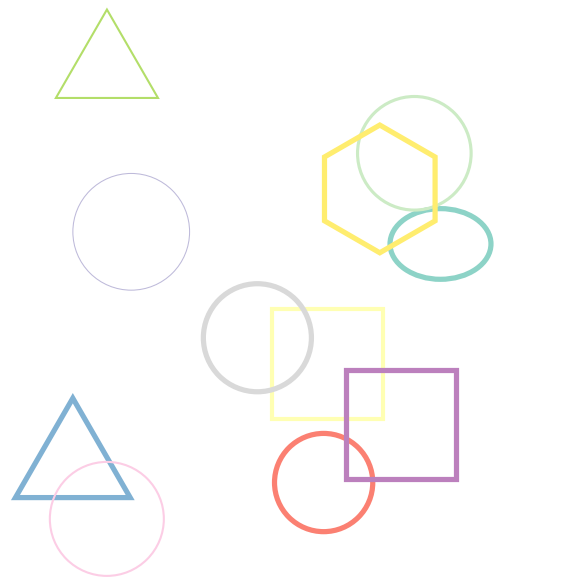[{"shape": "oval", "thickness": 2.5, "radius": 0.44, "center": [0.763, 0.577]}, {"shape": "square", "thickness": 2, "radius": 0.48, "center": [0.567, 0.369]}, {"shape": "circle", "thickness": 0.5, "radius": 0.51, "center": [0.227, 0.598]}, {"shape": "circle", "thickness": 2.5, "radius": 0.43, "center": [0.56, 0.164]}, {"shape": "triangle", "thickness": 2.5, "radius": 0.57, "center": [0.126, 0.195]}, {"shape": "triangle", "thickness": 1, "radius": 0.51, "center": [0.185, 0.881]}, {"shape": "circle", "thickness": 1, "radius": 0.49, "center": [0.185, 0.101]}, {"shape": "circle", "thickness": 2.5, "radius": 0.47, "center": [0.446, 0.414]}, {"shape": "square", "thickness": 2.5, "radius": 0.47, "center": [0.694, 0.264]}, {"shape": "circle", "thickness": 1.5, "radius": 0.49, "center": [0.717, 0.734]}, {"shape": "hexagon", "thickness": 2.5, "radius": 0.55, "center": [0.658, 0.672]}]